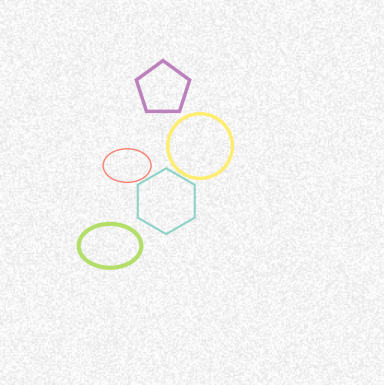[{"shape": "hexagon", "thickness": 1.5, "radius": 0.43, "center": [0.432, 0.477]}, {"shape": "oval", "thickness": 1, "radius": 0.31, "center": [0.33, 0.57]}, {"shape": "oval", "thickness": 3, "radius": 0.41, "center": [0.286, 0.362]}, {"shape": "pentagon", "thickness": 2.5, "radius": 0.36, "center": [0.423, 0.77]}, {"shape": "circle", "thickness": 2.5, "radius": 0.42, "center": [0.52, 0.621]}]